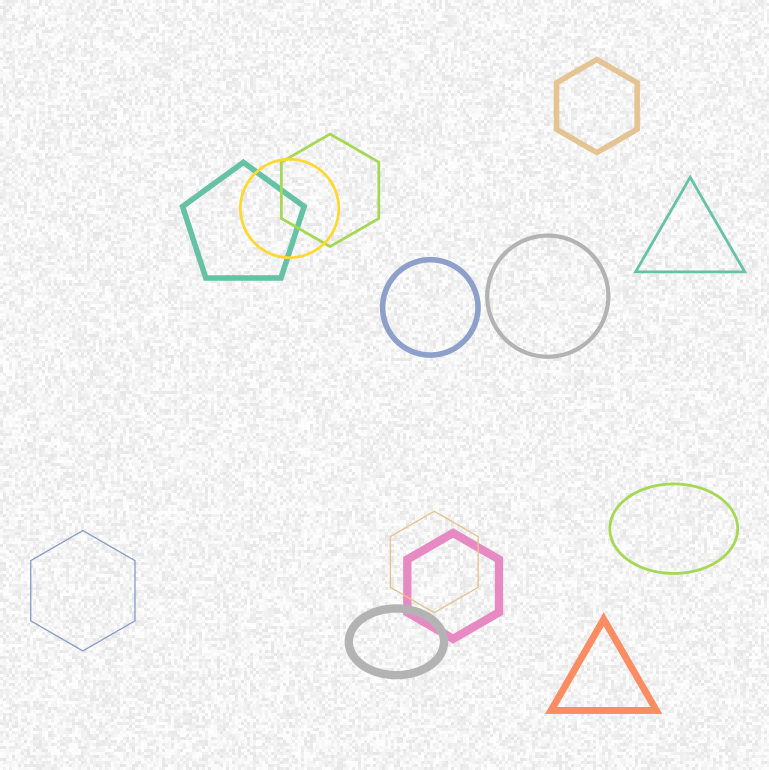[{"shape": "triangle", "thickness": 1, "radius": 0.41, "center": [0.896, 0.688]}, {"shape": "pentagon", "thickness": 2, "radius": 0.42, "center": [0.316, 0.706]}, {"shape": "triangle", "thickness": 2.5, "radius": 0.4, "center": [0.784, 0.117]}, {"shape": "hexagon", "thickness": 0.5, "radius": 0.39, "center": [0.108, 0.233]}, {"shape": "circle", "thickness": 2, "radius": 0.31, "center": [0.559, 0.601]}, {"shape": "hexagon", "thickness": 3, "radius": 0.34, "center": [0.588, 0.239]}, {"shape": "hexagon", "thickness": 1, "radius": 0.37, "center": [0.429, 0.753]}, {"shape": "oval", "thickness": 1, "radius": 0.42, "center": [0.875, 0.313]}, {"shape": "circle", "thickness": 1, "radius": 0.32, "center": [0.376, 0.729]}, {"shape": "hexagon", "thickness": 2, "radius": 0.3, "center": [0.775, 0.862]}, {"shape": "hexagon", "thickness": 0.5, "radius": 0.33, "center": [0.564, 0.27]}, {"shape": "oval", "thickness": 3, "radius": 0.31, "center": [0.515, 0.166]}, {"shape": "circle", "thickness": 1.5, "radius": 0.39, "center": [0.711, 0.615]}]